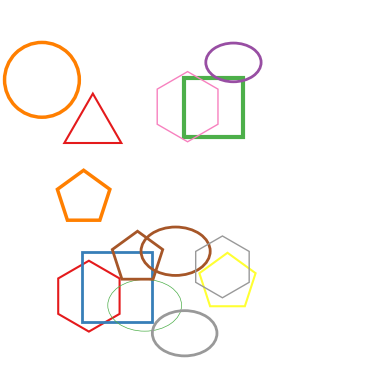[{"shape": "triangle", "thickness": 1.5, "radius": 0.43, "center": [0.241, 0.671]}, {"shape": "hexagon", "thickness": 1.5, "radius": 0.46, "center": [0.231, 0.231]}, {"shape": "square", "thickness": 2, "radius": 0.46, "center": [0.305, 0.254]}, {"shape": "square", "thickness": 3, "radius": 0.39, "center": [0.555, 0.721]}, {"shape": "oval", "thickness": 0.5, "radius": 0.48, "center": [0.376, 0.207]}, {"shape": "oval", "thickness": 2, "radius": 0.36, "center": [0.606, 0.838]}, {"shape": "circle", "thickness": 2.5, "radius": 0.49, "center": [0.109, 0.793]}, {"shape": "pentagon", "thickness": 2.5, "radius": 0.36, "center": [0.217, 0.486]}, {"shape": "pentagon", "thickness": 1.5, "radius": 0.38, "center": [0.591, 0.267]}, {"shape": "oval", "thickness": 2, "radius": 0.45, "center": [0.456, 0.347]}, {"shape": "pentagon", "thickness": 2, "radius": 0.34, "center": [0.357, 0.331]}, {"shape": "hexagon", "thickness": 1, "radius": 0.46, "center": [0.487, 0.723]}, {"shape": "hexagon", "thickness": 1, "radius": 0.4, "center": [0.578, 0.307]}, {"shape": "oval", "thickness": 2, "radius": 0.42, "center": [0.48, 0.134]}]